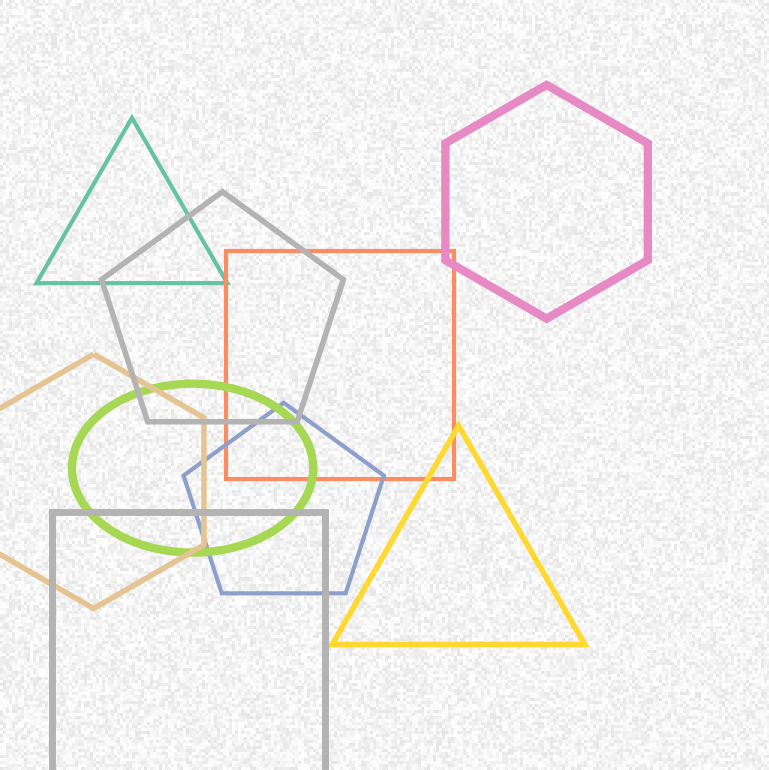[{"shape": "triangle", "thickness": 1.5, "radius": 0.72, "center": [0.171, 0.704]}, {"shape": "square", "thickness": 1.5, "radius": 0.74, "center": [0.441, 0.526]}, {"shape": "pentagon", "thickness": 1.5, "radius": 0.68, "center": [0.368, 0.34]}, {"shape": "hexagon", "thickness": 3, "radius": 0.76, "center": [0.71, 0.738]}, {"shape": "oval", "thickness": 3, "radius": 0.78, "center": [0.25, 0.392]}, {"shape": "triangle", "thickness": 2, "radius": 0.95, "center": [0.595, 0.258]}, {"shape": "hexagon", "thickness": 2, "radius": 0.83, "center": [0.122, 0.375]}, {"shape": "square", "thickness": 2.5, "radius": 0.88, "center": [0.245, 0.158]}, {"shape": "pentagon", "thickness": 2, "radius": 0.83, "center": [0.289, 0.586]}]